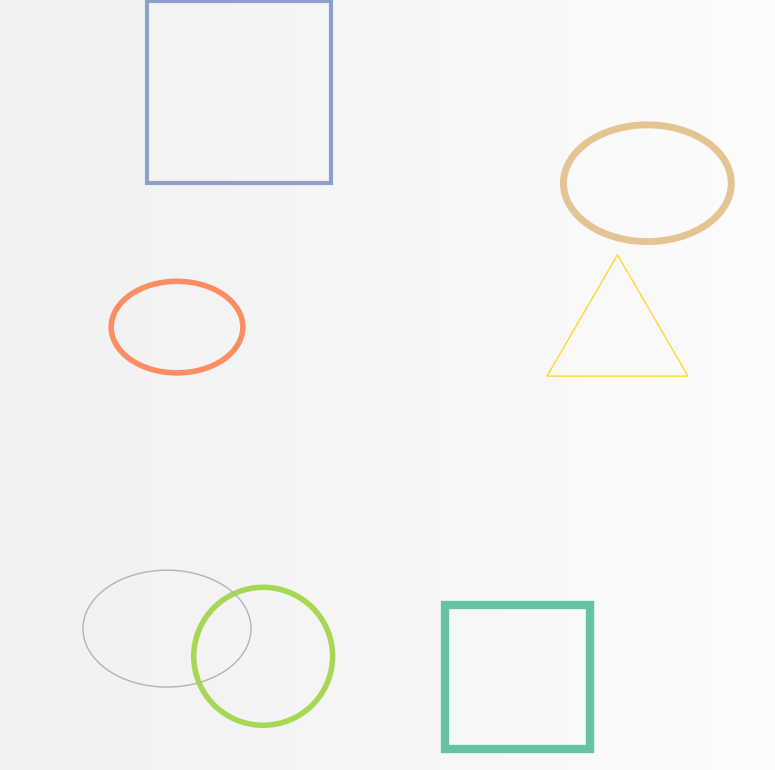[{"shape": "square", "thickness": 3, "radius": 0.47, "center": [0.668, 0.121]}, {"shape": "oval", "thickness": 2, "radius": 0.42, "center": [0.228, 0.575]}, {"shape": "square", "thickness": 1.5, "radius": 0.59, "center": [0.308, 0.88]}, {"shape": "circle", "thickness": 2, "radius": 0.45, "center": [0.34, 0.148]}, {"shape": "triangle", "thickness": 0.5, "radius": 0.52, "center": [0.797, 0.564]}, {"shape": "oval", "thickness": 2.5, "radius": 0.54, "center": [0.835, 0.762]}, {"shape": "oval", "thickness": 0.5, "radius": 0.54, "center": [0.215, 0.184]}]